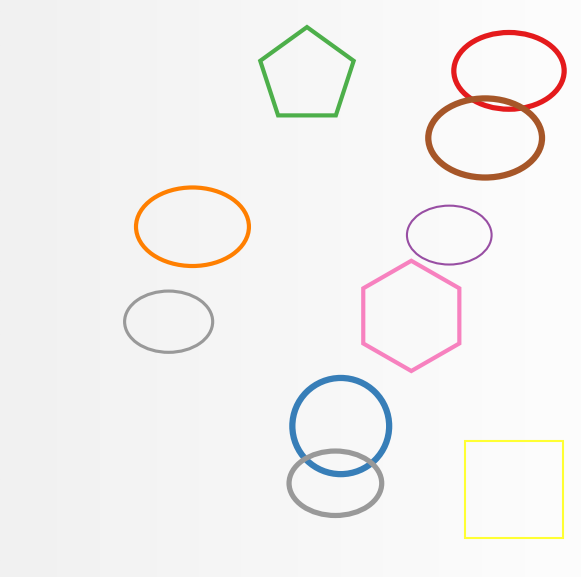[{"shape": "oval", "thickness": 2.5, "radius": 0.47, "center": [0.876, 0.876]}, {"shape": "circle", "thickness": 3, "radius": 0.42, "center": [0.586, 0.261]}, {"shape": "pentagon", "thickness": 2, "radius": 0.42, "center": [0.528, 0.868]}, {"shape": "oval", "thickness": 1, "radius": 0.36, "center": [0.773, 0.592]}, {"shape": "oval", "thickness": 2, "radius": 0.49, "center": [0.331, 0.607]}, {"shape": "square", "thickness": 1, "radius": 0.42, "center": [0.884, 0.151]}, {"shape": "oval", "thickness": 3, "radius": 0.49, "center": [0.835, 0.76]}, {"shape": "hexagon", "thickness": 2, "radius": 0.48, "center": [0.708, 0.452]}, {"shape": "oval", "thickness": 2.5, "radius": 0.4, "center": [0.577, 0.162]}, {"shape": "oval", "thickness": 1.5, "radius": 0.38, "center": [0.29, 0.442]}]